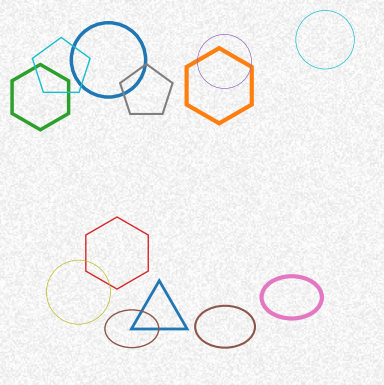[{"shape": "triangle", "thickness": 2, "radius": 0.42, "center": [0.414, 0.187]}, {"shape": "circle", "thickness": 2.5, "radius": 0.48, "center": [0.282, 0.844]}, {"shape": "hexagon", "thickness": 3, "radius": 0.49, "center": [0.569, 0.777]}, {"shape": "hexagon", "thickness": 2.5, "radius": 0.42, "center": [0.105, 0.748]}, {"shape": "hexagon", "thickness": 1, "radius": 0.47, "center": [0.304, 0.343]}, {"shape": "circle", "thickness": 0.5, "radius": 0.35, "center": [0.583, 0.84]}, {"shape": "oval", "thickness": 1.5, "radius": 0.39, "center": [0.585, 0.151]}, {"shape": "oval", "thickness": 1, "radius": 0.35, "center": [0.342, 0.146]}, {"shape": "oval", "thickness": 3, "radius": 0.39, "center": [0.758, 0.228]}, {"shape": "pentagon", "thickness": 1.5, "radius": 0.36, "center": [0.38, 0.762]}, {"shape": "circle", "thickness": 0.5, "radius": 0.42, "center": [0.204, 0.241]}, {"shape": "pentagon", "thickness": 1, "radius": 0.39, "center": [0.159, 0.824]}, {"shape": "circle", "thickness": 0.5, "radius": 0.38, "center": [0.844, 0.897]}]